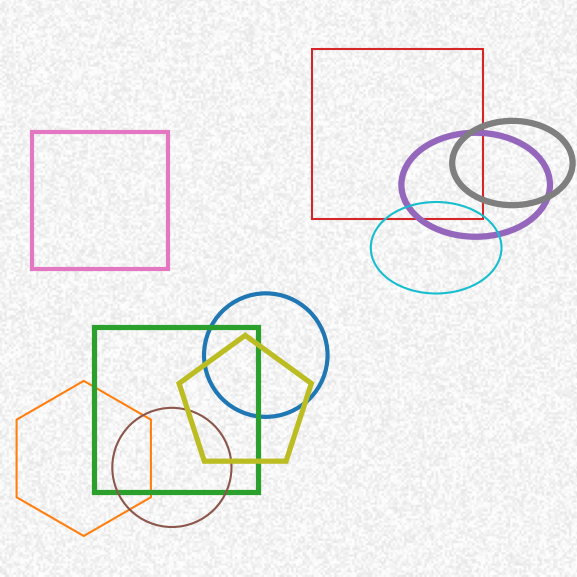[{"shape": "circle", "thickness": 2, "radius": 0.53, "center": [0.46, 0.384]}, {"shape": "hexagon", "thickness": 1, "radius": 0.67, "center": [0.145, 0.205]}, {"shape": "square", "thickness": 2.5, "radius": 0.71, "center": [0.305, 0.29]}, {"shape": "square", "thickness": 1, "radius": 0.74, "center": [0.688, 0.767]}, {"shape": "oval", "thickness": 3, "radius": 0.64, "center": [0.824, 0.679]}, {"shape": "circle", "thickness": 1, "radius": 0.52, "center": [0.298, 0.19]}, {"shape": "square", "thickness": 2, "radius": 0.59, "center": [0.173, 0.652]}, {"shape": "oval", "thickness": 3, "radius": 0.52, "center": [0.887, 0.717]}, {"shape": "pentagon", "thickness": 2.5, "radius": 0.6, "center": [0.425, 0.298]}, {"shape": "oval", "thickness": 1, "radius": 0.57, "center": [0.755, 0.57]}]